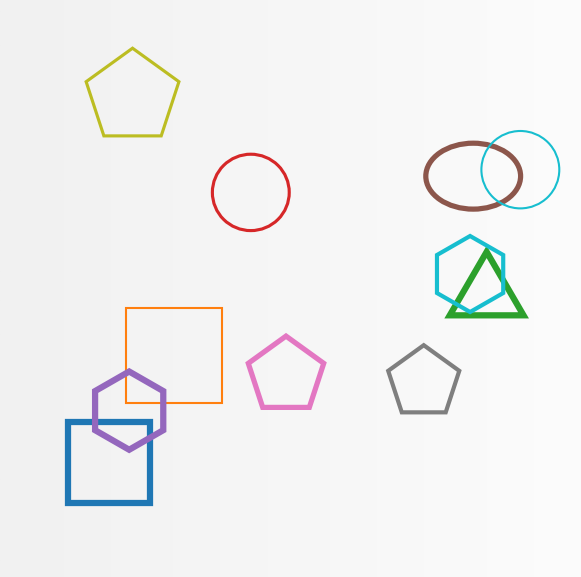[{"shape": "square", "thickness": 3, "radius": 0.35, "center": [0.188, 0.199]}, {"shape": "square", "thickness": 1, "radius": 0.41, "center": [0.299, 0.384]}, {"shape": "triangle", "thickness": 3, "radius": 0.37, "center": [0.837, 0.49]}, {"shape": "circle", "thickness": 1.5, "radius": 0.33, "center": [0.431, 0.666]}, {"shape": "hexagon", "thickness": 3, "radius": 0.34, "center": [0.222, 0.288]}, {"shape": "oval", "thickness": 2.5, "radius": 0.41, "center": [0.814, 0.694]}, {"shape": "pentagon", "thickness": 2.5, "radius": 0.34, "center": [0.492, 0.349]}, {"shape": "pentagon", "thickness": 2, "radius": 0.32, "center": [0.729, 0.337]}, {"shape": "pentagon", "thickness": 1.5, "radius": 0.42, "center": [0.228, 0.832]}, {"shape": "circle", "thickness": 1, "radius": 0.34, "center": [0.895, 0.705]}, {"shape": "hexagon", "thickness": 2, "radius": 0.33, "center": [0.809, 0.525]}]